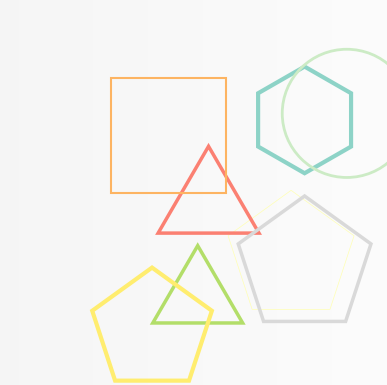[{"shape": "hexagon", "thickness": 3, "radius": 0.69, "center": [0.786, 0.689]}, {"shape": "pentagon", "thickness": 0.5, "radius": 0.85, "center": [0.751, 0.335]}, {"shape": "triangle", "thickness": 2.5, "radius": 0.75, "center": [0.538, 0.47]}, {"shape": "square", "thickness": 1.5, "radius": 0.74, "center": [0.436, 0.648]}, {"shape": "triangle", "thickness": 2.5, "radius": 0.67, "center": [0.51, 0.228]}, {"shape": "pentagon", "thickness": 2.5, "radius": 0.9, "center": [0.786, 0.311]}, {"shape": "circle", "thickness": 2, "radius": 0.83, "center": [0.895, 0.706]}, {"shape": "pentagon", "thickness": 3, "radius": 0.81, "center": [0.392, 0.143]}]